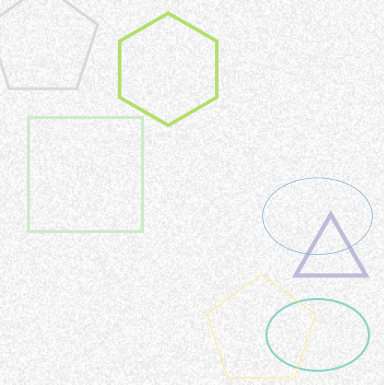[{"shape": "oval", "thickness": 1.5, "radius": 0.67, "center": [0.825, 0.13]}, {"shape": "triangle", "thickness": 3, "radius": 0.53, "center": [0.859, 0.337]}, {"shape": "oval", "thickness": 0.5, "radius": 0.71, "center": [0.825, 0.438]}, {"shape": "hexagon", "thickness": 2.5, "radius": 0.73, "center": [0.437, 0.82]}, {"shape": "pentagon", "thickness": 2, "radius": 0.75, "center": [0.112, 0.89]}, {"shape": "square", "thickness": 2, "radius": 0.74, "center": [0.22, 0.548]}, {"shape": "pentagon", "thickness": 0.5, "radius": 0.74, "center": [0.678, 0.138]}]